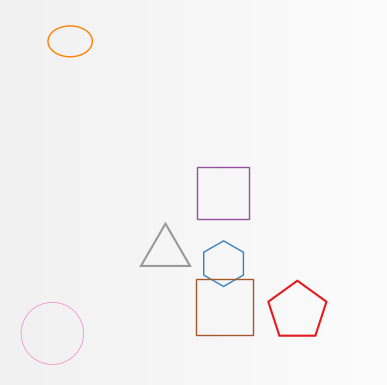[{"shape": "pentagon", "thickness": 1.5, "radius": 0.39, "center": [0.767, 0.192]}, {"shape": "hexagon", "thickness": 1, "radius": 0.3, "center": [0.577, 0.315]}, {"shape": "square", "thickness": 1, "radius": 0.34, "center": [0.575, 0.498]}, {"shape": "oval", "thickness": 1, "radius": 0.29, "center": [0.181, 0.893]}, {"shape": "square", "thickness": 1, "radius": 0.37, "center": [0.58, 0.203]}, {"shape": "circle", "thickness": 0.5, "radius": 0.4, "center": [0.135, 0.134]}, {"shape": "triangle", "thickness": 1.5, "radius": 0.37, "center": [0.427, 0.346]}]